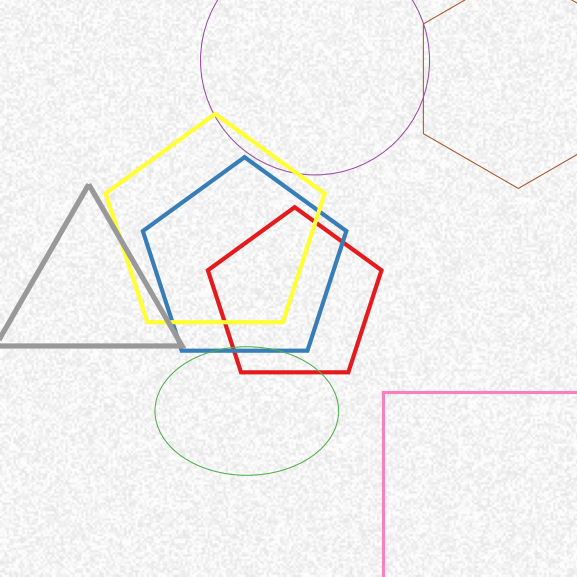[{"shape": "pentagon", "thickness": 2, "radius": 0.79, "center": [0.51, 0.482]}, {"shape": "pentagon", "thickness": 2, "radius": 0.93, "center": [0.424, 0.542]}, {"shape": "oval", "thickness": 0.5, "radius": 0.8, "center": [0.427, 0.287]}, {"shape": "circle", "thickness": 0.5, "radius": 0.99, "center": [0.546, 0.895]}, {"shape": "pentagon", "thickness": 2, "radius": 1.0, "center": [0.373, 0.602]}, {"shape": "hexagon", "thickness": 0.5, "radius": 0.95, "center": [0.898, 0.863]}, {"shape": "square", "thickness": 1.5, "radius": 0.95, "center": [0.853, 0.131]}, {"shape": "triangle", "thickness": 2.5, "radius": 0.93, "center": [0.154, 0.493]}]